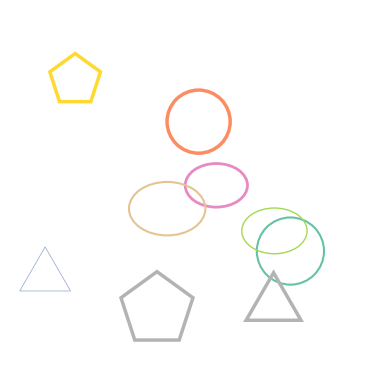[{"shape": "circle", "thickness": 1.5, "radius": 0.44, "center": [0.754, 0.348]}, {"shape": "circle", "thickness": 2.5, "radius": 0.41, "center": [0.516, 0.684]}, {"shape": "triangle", "thickness": 0.5, "radius": 0.38, "center": [0.117, 0.282]}, {"shape": "oval", "thickness": 2, "radius": 0.4, "center": [0.562, 0.519]}, {"shape": "oval", "thickness": 1, "radius": 0.42, "center": [0.713, 0.4]}, {"shape": "pentagon", "thickness": 2.5, "radius": 0.35, "center": [0.195, 0.792]}, {"shape": "oval", "thickness": 1.5, "radius": 0.5, "center": [0.434, 0.458]}, {"shape": "triangle", "thickness": 2.5, "radius": 0.41, "center": [0.711, 0.209]}, {"shape": "pentagon", "thickness": 2.5, "radius": 0.49, "center": [0.408, 0.196]}]